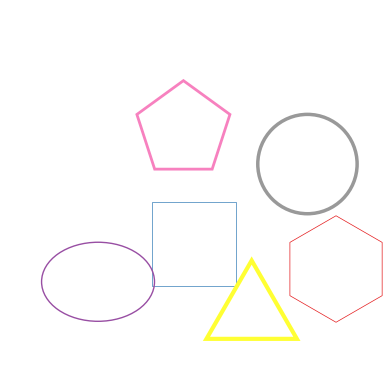[{"shape": "hexagon", "thickness": 0.5, "radius": 0.69, "center": [0.873, 0.301]}, {"shape": "square", "thickness": 0.5, "radius": 0.55, "center": [0.505, 0.365]}, {"shape": "oval", "thickness": 1, "radius": 0.73, "center": [0.255, 0.268]}, {"shape": "triangle", "thickness": 3, "radius": 0.68, "center": [0.654, 0.188]}, {"shape": "pentagon", "thickness": 2, "radius": 0.64, "center": [0.476, 0.663]}, {"shape": "circle", "thickness": 2.5, "radius": 0.65, "center": [0.799, 0.574]}]